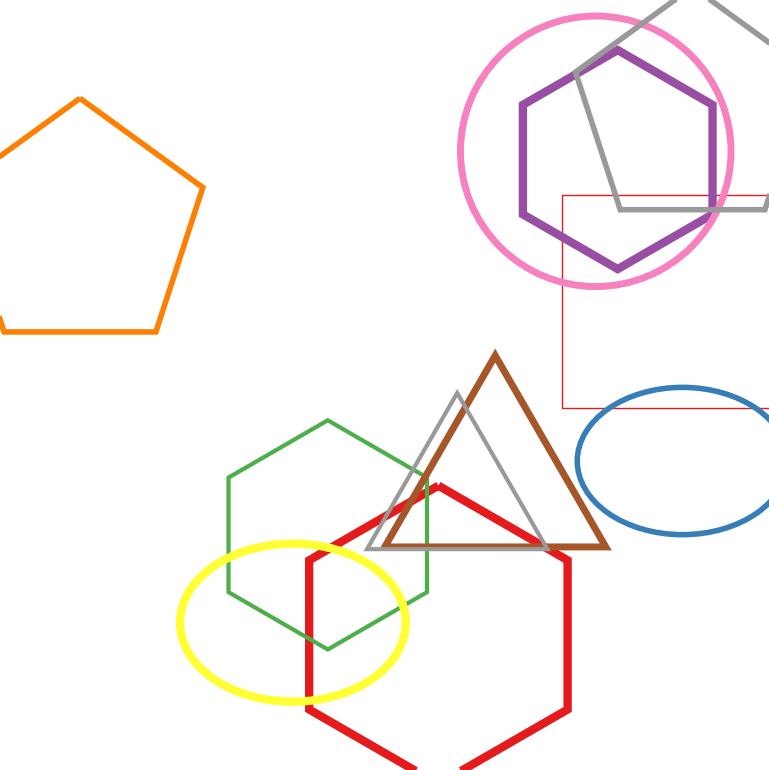[{"shape": "square", "thickness": 0.5, "radius": 0.69, "center": [0.868, 0.609]}, {"shape": "hexagon", "thickness": 3, "radius": 0.97, "center": [0.569, 0.175]}, {"shape": "oval", "thickness": 2, "radius": 0.68, "center": [0.886, 0.401]}, {"shape": "hexagon", "thickness": 1.5, "radius": 0.74, "center": [0.426, 0.305]}, {"shape": "hexagon", "thickness": 3, "radius": 0.71, "center": [0.802, 0.793]}, {"shape": "pentagon", "thickness": 2, "radius": 0.84, "center": [0.104, 0.705]}, {"shape": "oval", "thickness": 3, "radius": 0.73, "center": [0.38, 0.191]}, {"shape": "triangle", "thickness": 2.5, "radius": 0.83, "center": [0.643, 0.373]}, {"shape": "circle", "thickness": 2.5, "radius": 0.88, "center": [0.774, 0.804]}, {"shape": "triangle", "thickness": 1.5, "radius": 0.68, "center": [0.594, 0.354]}, {"shape": "pentagon", "thickness": 2, "radius": 0.8, "center": [0.899, 0.857]}]